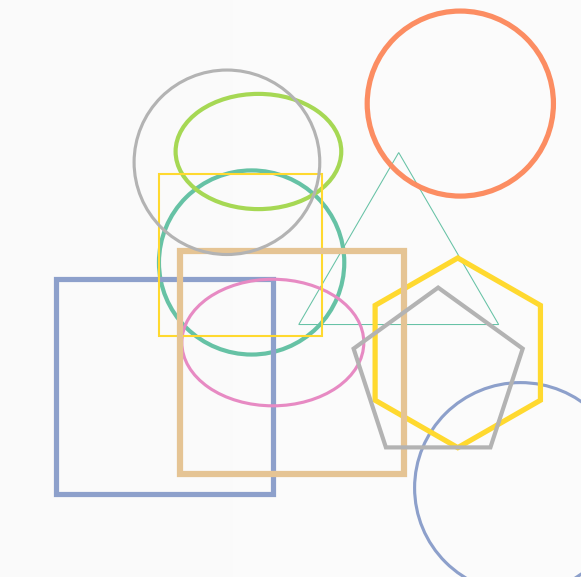[{"shape": "circle", "thickness": 2, "radius": 0.8, "center": [0.433, 0.545]}, {"shape": "triangle", "thickness": 0.5, "radius": 0.99, "center": [0.686, 0.536]}, {"shape": "circle", "thickness": 2.5, "radius": 0.8, "center": [0.792, 0.82]}, {"shape": "circle", "thickness": 1.5, "radius": 0.91, "center": [0.896, 0.154]}, {"shape": "square", "thickness": 2.5, "radius": 0.93, "center": [0.283, 0.33]}, {"shape": "oval", "thickness": 1.5, "radius": 0.78, "center": [0.469, 0.406]}, {"shape": "oval", "thickness": 2, "radius": 0.71, "center": [0.445, 0.737]}, {"shape": "hexagon", "thickness": 2.5, "radius": 0.82, "center": [0.788, 0.388]}, {"shape": "square", "thickness": 1, "radius": 0.7, "center": [0.413, 0.558]}, {"shape": "square", "thickness": 3, "radius": 0.96, "center": [0.502, 0.371]}, {"shape": "pentagon", "thickness": 2, "radius": 0.76, "center": [0.754, 0.348]}, {"shape": "circle", "thickness": 1.5, "radius": 0.8, "center": [0.39, 0.718]}]